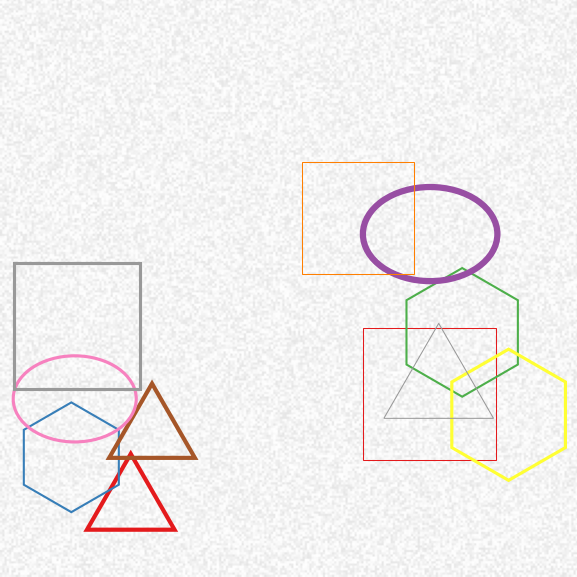[{"shape": "triangle", "thickness": 2, "radius": 0.44, "center": [0.226, 0.126]}, {"shape": "square", "thickness": 0.5, "radius": 0.57, "center": [0.744, 0.316]}, {"shape": "hexagon", "thickness": 1, "radius": 0.47, "center": [0.123, 0.207]}, {"shape": "hexagon", "thickness": 1, "radius": 0.56, "center": [0.8, 0.424]}, {"shape": "oval", "thickness": 3, "radius": 0.58, "center": [0.745, 0.594]}, {"shape": "square", "thickness": 0.5, "radius": 0.49, "center": [0.62, 0.621]}, {"shape": "hexagon", "thickness": 1.5, "radius": 0.57, "center": [0.881, 0.281]}, {"shape": "triangle", "thickness": 2, "radius": 0.43, "center": [0.263, 0.249]}, {"shape": "oval", "thickness": 1.5, "radius": 0.53, "center": [0.129, 0.308]}, {"shape": "triangle", "thickness": 0.5, "radius": 0.55, "center": [0.76, 0.33]}, {"shape": "square", "thickness": 1.5, "radius": 0.55, "center": [0.134, 0.434]}]